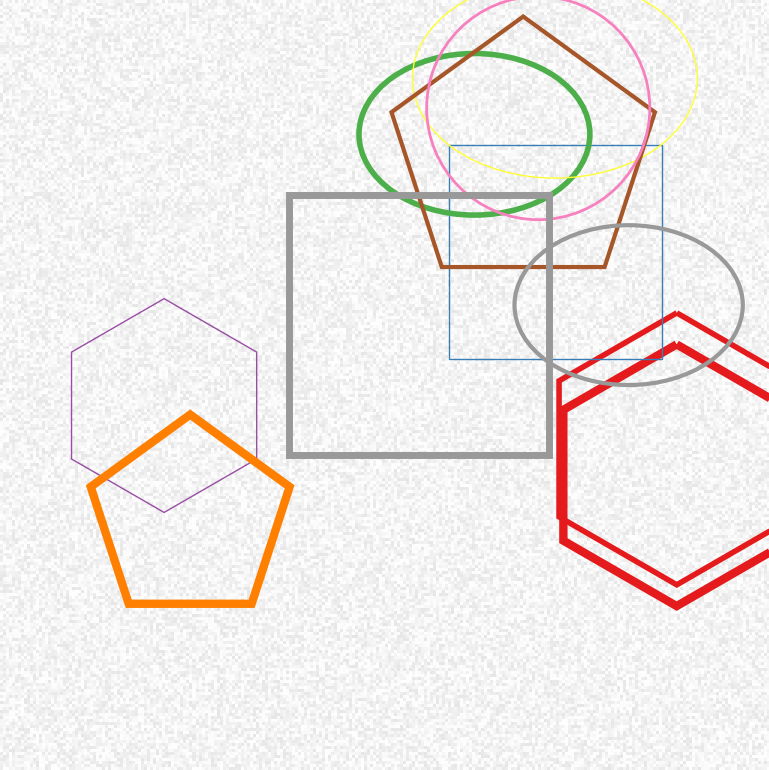[{"shape": "hexagon", "thickness": 3, "radius": 0.85, "center": [0.879, 0.383]}, {"shape": "hexagon", "thickness": 2, "radius": 0.88, "center": [0.879, 0.417]}, {"shape": "square", "thickness": 0.5, "radius": 0.69, "center": [0.722, 0.673]}, {"shape": "oval", "thickness": 2, "radius": 0.75, "center": [0.616, 0.826]}, {"shape": "hexagon", "thickness": 0.5, "radius": 0.69, "center": [0.213, 0.473]}, {"shape": "pentagon", "thickness": 3, "radius": 0.68, "center": [0.247, 0.326]}, {"shape": "oval", "thickness": 0.5, "radius": 0.93, "center": [0.721, 0.898]}, {"shape": "pentagon", "thickness": 1.5, "radius": 0.9, "center": [0.679, 0.799]}, {"shape": "circle", "thickness": 1, "radius": 0.72, "center": [0.699, 0.86]}, {"shape": "square", "thickness": 2.5, "radius": 0.84, "center": [0.544, 0.578]}, {"shape": "oval", "thickness": 1.5, "radius": 0.74, "center": [0.816, 0.604]}]